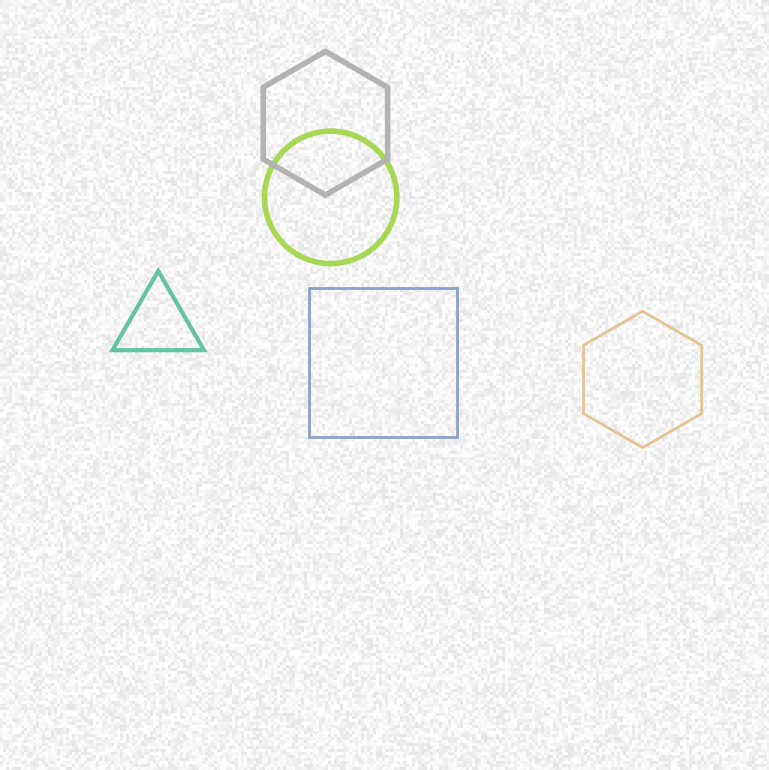[{"shape": "triangle", "thickness": 1.5, "radius": 0.34, "center": [0.206, 0.58]}, {"shape": "square", "thickness": 1, "radius": 0.48, "center": [0.498, 0.529]}, {"shape": "circle", "thickness": 2, "radius": 0.43, "center": [0.429, 0.744]}, {"shape": "hexagon", "thickness": 1, "radius": 0.44, "center": [0.835, 0.507]}, {"shape": "hexagon", "thickness": 2, "radius": 0.47, "center": [0.423, 0.84]}]